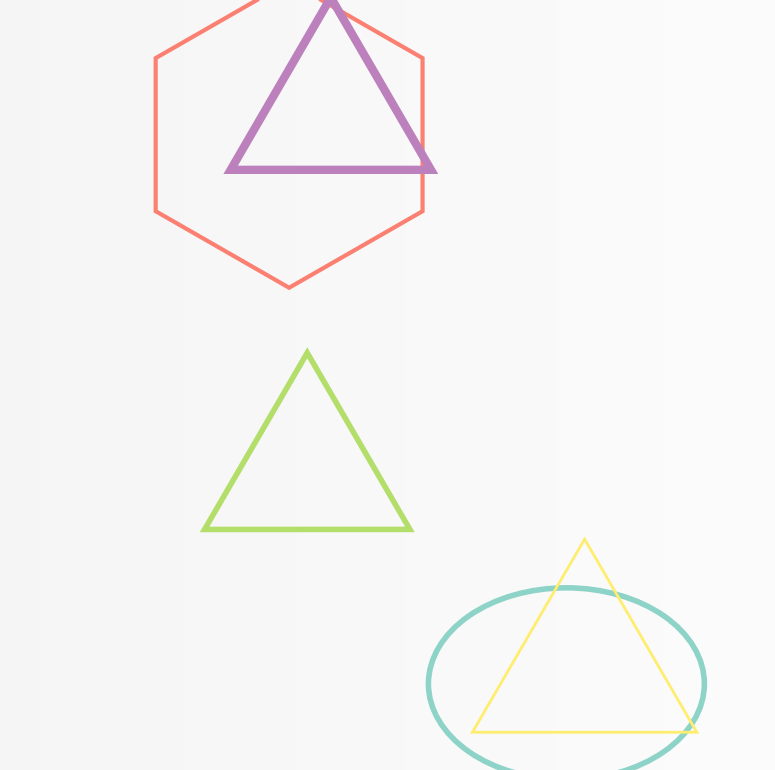[{"shape": "oval", "thickness": 2, "radius": 0.89, "center": [0.731, 0.112]}, {"shape": "hexagon", "thickness": 1.5, "radius": 0.99, "center": [0.373, 0.825]}, {"shape": "triangle", "thickness": 2, "radius": 0.76, "center": [0.396, 0.389]}, {"shape": "triangle", "thickness": 3, "radius": 0.75, "center": [0.427, 0.854]}, {"shape": "triangle", "thickness": 1, "radius": 0.84, "center": [0.754, 0.133]}]